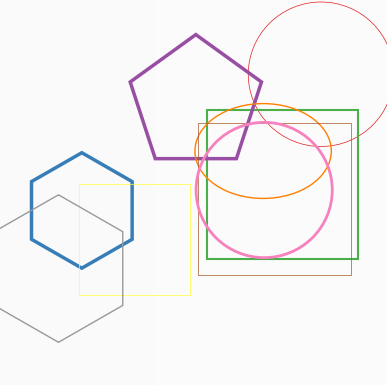[{"shape": "circle", "thickness": 0.5, "radius": 0.94, "center": [0.828, 0.807]}, {"shape": "hexagon", "thickness": 2.5, "radius": 0.75, "center": [0.211, 0.453]}, {"shape": "square", "thickness": 1.5, "radius": 0.97, "center": [0.729, 0.52]}, {"shape": "pentagon", "thickness": 2.5, "radius": 0.89, "center": [0.505, 0.732]}, {"shape": "oval", "thickness": 1, "radius": 0.88, "center": [0.679, 0.608]}, {"shape": "square", "thickness": 0.5, "radius": 0.72, "center": [0.347, 0.379]}, {"shape": "square", "thickness": 0.5, "radius": 0.99, "center": [0.708, 0.482]}, {"shape": "circle", "thickness": 2, "radius": 0.88, "center": [0.682, 0.506]}, {"shape": "hexagon", "thickness": 1, "radius": 0.96, "center": [0.151, 0.302]}]